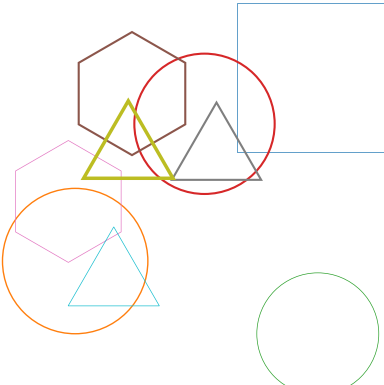[{"shape": "square", "thickness": 0.5, "radius": 0.97, "center": [0.81, 0.798]}, {"shape": "circle", "thickness": 1, "radius": 0.94, "center": [0.195, 0.322]}, {"shape": "circle", "thickness": 0.5, "radius": 0.79, "center": [0.825, 0.133]}, {"shape": "circle", "thickness": 1.5, "radius": 0.91, "center": [0.531, 0.678]}, {"shape": "hexagon", "thickness": 1.5, "radius": 0.8, "center": [0.343, 0.757]}, {"shape": "hexagon", "thickness": 0.5, "radius": 0.79, "center": [0.178, 0.477]}, {"shape": "triangle", "thickness": 1.5, "radius": 0.67, "center": [0.562, 0.6]}, {"shape": "triangle", "thickness": 2.5, "radius": 0.67, "center": [0.333, 0.604]}, {"shape": "triangle", "thickness": 0.5, "radius": 0.68, "center": [0.295, 0.274]}]